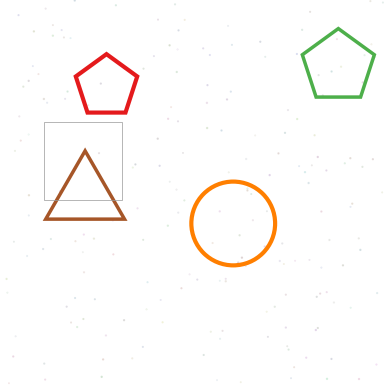[{"shape": "pentagon", "thickness": 3, "radius": 0.42, "center": [0.277, 0.775]}, {"shape": "pentagon", "thickness": 2.5, "radius": 0.49, "center": [0.879, 0.827]}, {"shape": "circle", "thickness": 3, "radius": 0.54, "center": [0.606, 0.42]}, {"shape": "triangle", "thickness": 2.5, "radius": 0.59, "center": [0.221, 0.49]}, {"shape": "square", "thickness": 0.5, "radius": 0.51, "center": [0.215, 0.582]}]